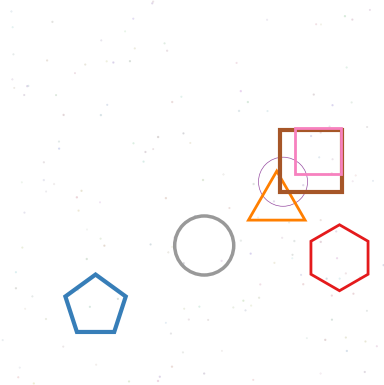[{"shape": "hexagon", "thickness": 2, "radius": 0.43, "center": [0.882, 0.331]}, {"shape": "pentagon", "thickness": 3, "radius": 0.41, "center": [0.248, 0.204]}, {"shape": "circle", "thickness": 0.5, "radius": 0.32, "center": [0.735, 0.528]}, {"shape": "triangle", "thickness": 2, "radius": 0.42, "center": [0.719, 0.471]}, {"shape": "square", "thickness": 3, "radius": 0.4, "center": [0.807, 0.582]}, {"shape": "square", "thickness": 2, "radius": 0.3, "center": [0.826, 0.607]}, {"shape": "circle", "thickness": 2.5, "radius": 0.38, "center": [0.53, 0.362]}]